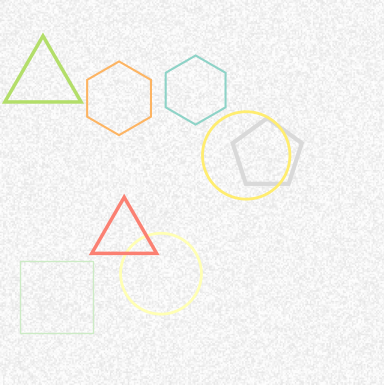[{"shape": "hexagon", "thickness": 1.5, "radius": 0.45, "center": [0.508, 0.766]}, {"shape": "circle", "thickness": 2, "radius": 0.52, "center": [0.418, 0.289]}, {"shape": "triangle", "thickness": 2.5, "radius": 0.49, "center": [0.323, 0.391]}, {"shape": "hexagon", "thickness": 1.5, "radius": 0.48, "center": [0.309, 0.745]}, {"shape": "triangle", "thickness": 2.5, "radius": 0.57, "center": [0.112, 0.792]}, {"shape": "pentagon", "thickness": 3, "radius": 0.47, "center": [0.694, 0.599]}, {"shape": "square", "thickness": 1, "radius": 0.47, "center": [0.146, 0.229]}, {"shape": "circle", "thickness": 2, "radius": 0.57, "center": [0.64, 0.596]}]